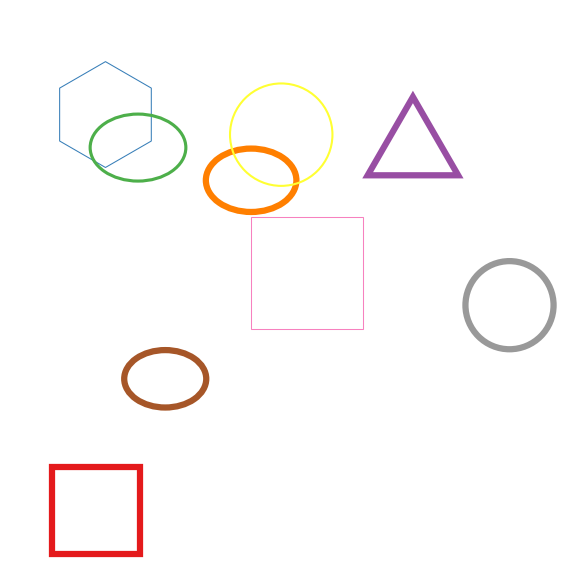[{"shape": "square", "thickness": 3, "radius": 0.38, "center": [0.166, 0.115]}, {"shape": "hexagon", "thickness": 0.5, "radius": 0.46, "center": [0.183, 0.801]}, {"shape": "oval", "thickness": 1.5, "radius": 0.41, "center": [0.239, 0.744]}, {"shape": "triangle", "thickness": 3, "radius": 0.45, "center": [0.715, 0.741]}, {"shape": "oval", "thickness": 3, "radius": 0.39, "center": [0.435, 0.687]}, {"shape": "circle", "thickness": 1, "radius": 0.44, "center": [0.487, 0.766]}, {"shape": "oval", "thickness": 3, "radius": 0.36, "center": [0.286, 0.343]}, {"shape": "square", "thickness": 0.5, "radius": 0.48, "center": [0.531, 0.527]}, {"shape": "circle", "thickness": 3, "radius": 0.38, "center": [0.882, 0.471]}]